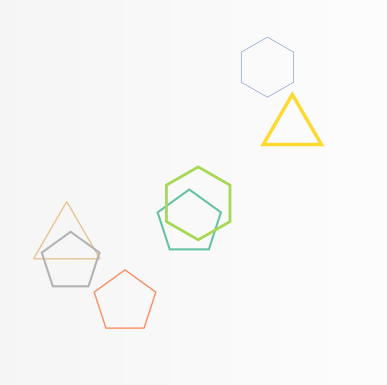[{"shape": "pentagon", "thickness": 1.5, "radius": 0.43, "center": [0.489, 0.422]}, {"shape": "pentagon", "thickness": 1, "radius": 0.42, "center": [0.323, 0.215]}, {"shape": "hexagon", "thickness": 0.5, "radius": 0.39, "center": [0.69, 0.826]}, {"shape": "hexagon", "thickness": 2, "radius": 0.47, "center": [0.511, 0.472]}, {"shape": "triangle", "thickness": 2.5, "radius": 0.43, "center": [0.754, 0.668]}, {"shape": "triangle", "thickness": 1, "radius": 0.5, "center": [0.172, 0.377]}, {"shape": "pentagon", "thickness": 1.5, "radius": 0.39, "center": [0.182, 0.32]}]